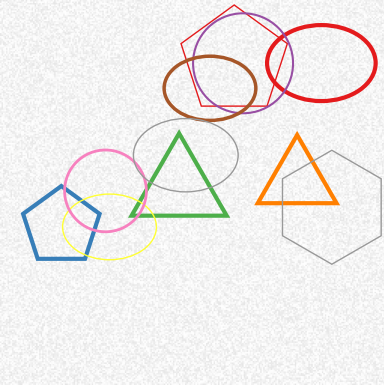[{"shape": "pentagon", "thickness": 1, "radius": 0.73, "center": [0.608, 0.842]}, {"shape": "oval", "thickness": 3, "radius": 0.71, "center": [0.835, 0.836]}, {"shape": "pentagon", "thickness": 3, "radius": 0.52, "center": [0.159, 0.412]}, {"shape": "triangle", "thickness": 3, "radius": 0.71, "center": [0.465, 0.511]}, {"shape": "circle", "thickness": 1.5, "radius": 0.65, "center": [0.631, 0.836]}, {"shape": "triangle", "thickness": 3, "radius": 0.59, "center": [0.772, 0.531]}, {"shape": "oval", "thickness": 1, "radius": 0.61, "center": [0.284, 0.411]}, {"shape": "oval", "thickness": 2.5, "radius": 0.6, "center": [0.545, 0.771]}, {"shape": "circle", "thickness": 2, "radius": 0.53, "center": [0.274, 0.504]}, {"shape": "oval", "thickness": 1, "radius": 0.68, "center": [0.483, 0.597]}, {"shape": "hexagon", "thickness": 1, "radius": 0.74, "center": [0.862, 0.462]}]